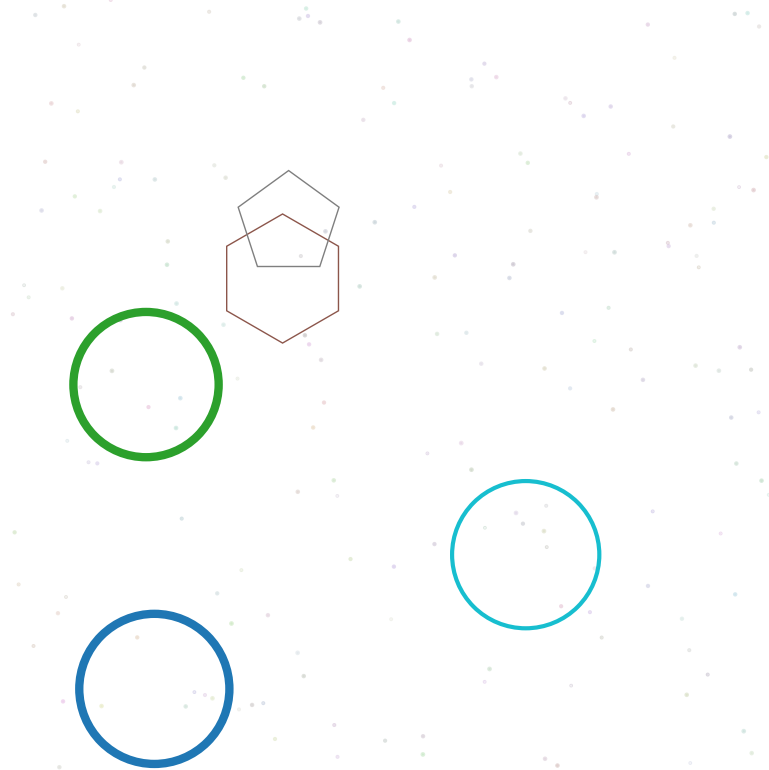[{"shape": "circle", "thickness": 3, "radius": 0.49, "center": [0.2, 0.105]}, {"shape": "circle", "thickness": 3, "radius": 0.47, "center": [0.19, 0.501]}, {"shape": "hexagon", "thickness": 0.5, "radius": 0.42, "center": [0.367, 0.638]}, {"shape": "pentagon", "thickness": 0.5, "radius": 0.34, "center": [0.375, 0.71]}, {"shape": "circle", "thickness": 1.5, "radius": 0.48, "center": [0.683, 0.28]}]